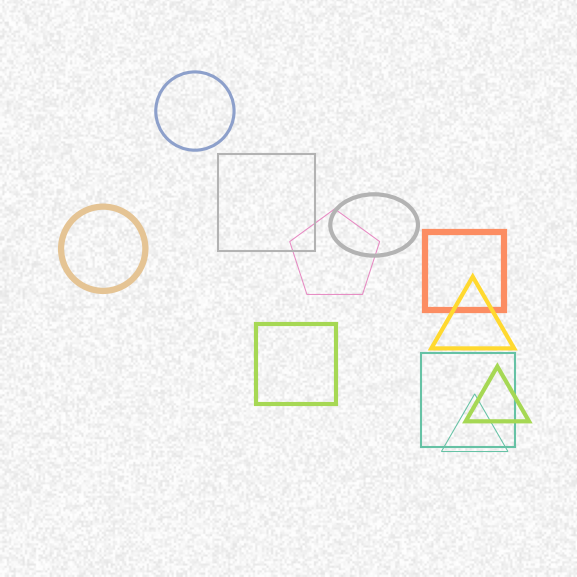[{"shape": "triangle", "thickness": 0.5, "radius": 0.33, "center": [0.822, 0.251]}, {"shape": "square", "thickness": 1, "radius": 0.41, "center": [0.81, 0.306]}, {"shape": "square", "thickness": 3, "radius": 0.34, "center": [0.805, 0.53]}, {"shape": "circle", "thickness": 1.5, "radius": 0.34, "center": [0.338, 0.807]}, {"shape": "pentagon", "thickness": 0.5, "radius": 0.41, "center": [0.58, 0.556]}, {"shape": "triangle", "thickness": 2, "radius": 0.32, "center": [0.861, 0.301]}, {"shape": "square", "thickness": 2, "radius": 0.35, "center": [0.512, 0.369]}, {"shape": "triangle", "thickness": 2, "radius": 0.41, "center": [0.819, 0.437]}, {"shape": "circle", "thickness": 3, "radius": 0.36, "center": [0.179, 0.568]}, {"shape": "oval", "thickness": 2, "radius": 0.38, "center": [0.648, 0.61]}, {"shape": "square", "thickness": 1, "radius": 0.42, "center": [0.462, 0.649]}]